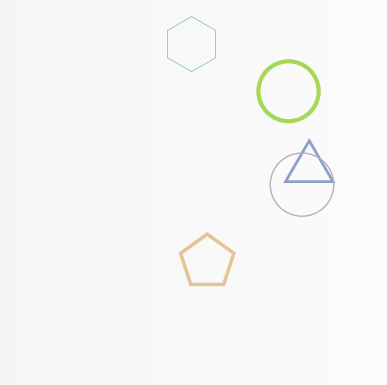[{"shape": "hexagon", "thickness": 0.5, "radius": 0.36, "center": [0.494, 0.885]}, {"shape": "triangle", "thickness": 2, "radius": 0.35, "center": [0.798, 0.564]}, {"shape": "circle", "thickness": 3, "radius": 0.39, "center": [0.745, 0.763]}, {"shape": "pentagon", "thickness": 2.5, "radius": 0.36, "center": [0.535, 0.32]}, {"shape": "circle", "thickness": 1, "radius": 0.41, "center": [0.779, 0.52]}]